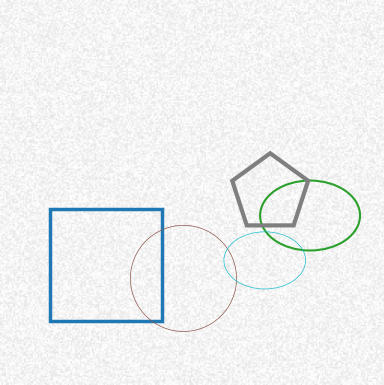[{"shape": "square", "thickness": 2.5, "radius": 0.72, "center": [0.275, 0.312]}, {"shape": "oval", "thickness": 1.5, "radius": 0.65, "center": [0.805, 0.44]}, {"shape": "circle", "thickness": 0.5, "radius": 0.69, "center": [0.477, 0.277]}, {"shape": "pentagon", "thickness": 3, "radius": 0.52, "center": [0.702, 0.498]}, {"shape": "oval", "thickness": 0.5, "radius": 0.53, "center": [0.688, 0.324]}]